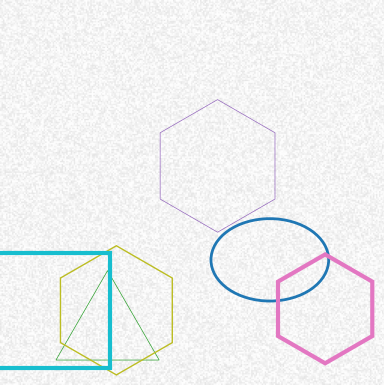[{"shape": "oval", "thickness": 2, "radius": 0.76, "center": [0.701, 0.325]}, {"shape": "triangle", "thickness": 0.5, "radius": 0.77, "center": [0.279, 0.142]}, {"shape": "hexagon", "thickness": 0.5, "radius": 0.86, "center": [0.565, 0.569]}, {"shape": "hexagon", "thickness": 3, "radius": 0.71, "center": [0.845, 0.198]}, {"shape": "hexagon", "thickness": 1, "radius": 0.84, "center": [0.302, 0.194]}, {"shape": "square", "thickness": 3, "radius": 0.75, "center": [0.137, 0.194]}]